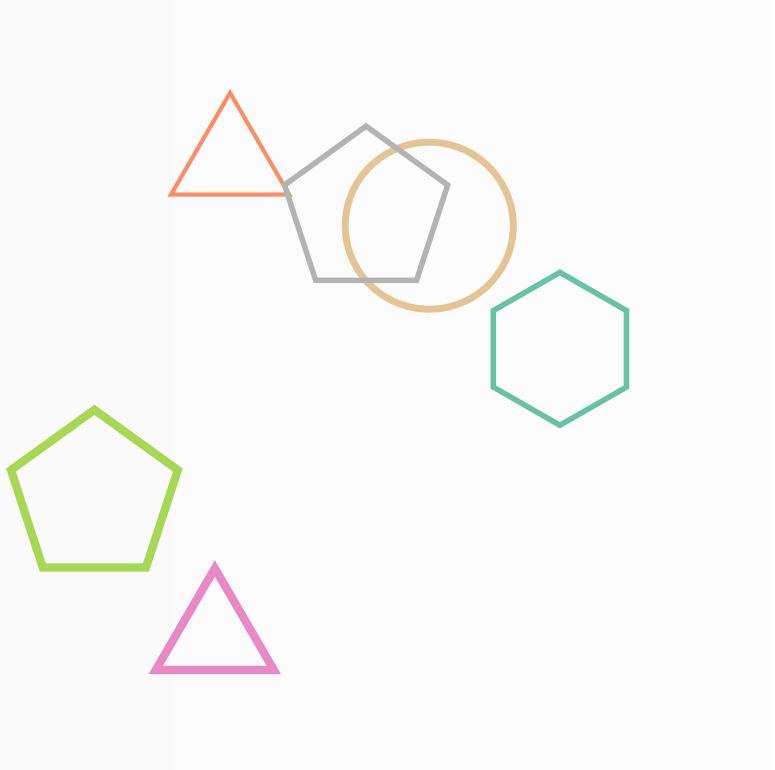[{"shape": "hexagon", "thickness": 2, "radius": 0.5, "center": [0.722, 0.547]}, {"shape": "triangle", "thickness": 1.5, "radius": 0.44, "center": [0.297, 0.791]}, {"shape": "triangle", "thickness": 3, "radius": 0.44, "center": [0.277, 0.174]}, {"shape": "pentagon", "thickness": 3, "radius": 0.57, "center": [0.122, 0.355]}, {"shape": "circle", "thickness": 2.5, "radius": 0.54, "center": [0.554, 0.707]}, {"shape": "pentagon", "thickness": 2, "radius": 0.55, "center": [0.472, 0.725]}]